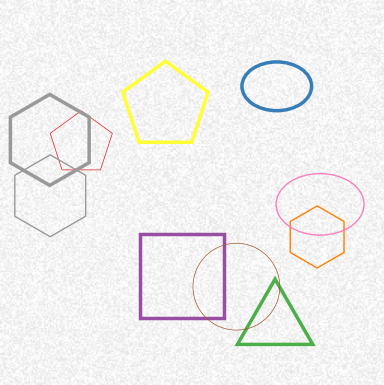[{"shape": "pentagon", "thickness": 0.5, "radius": 0.42, "center": [0.211, 0.627]}, {"shape": "oval", "thickness": 2.5, "radius": 0.45, "center": [0.719, 0.776]}, {"shape": "triangle", "thickness": 2.5, "radius": 0.57, "center": [0.714, 0.162]}, {"shape": "square", "thickness": 2.5, "radius": 0.54, "center": [0.473, 0.284]}, {"shape": "hexagon", "thickness": 1, "radius": 0.4, "center": [0.824, 0.385]}, {"shape": "pentagon", "thickness": 2.5, "radius": 0.58, "center": [0.43, 0.725]}, {"shape": "circle", "thickness": 0.5, "radius": 0.56, "center": [0.614, 0.255]}, {"shape": "oval", "thickness": 1, "radius": 0.57, "center": [0.831, 0.469]}, {"shape": "hexagon", "thickness": 2.5, "radius": 0.59, "center": [0.129, 0.637]}, {"shape": "hexagon", "thickness": 1, "radius": 0.53, "center": [0.13, 0.492]}]